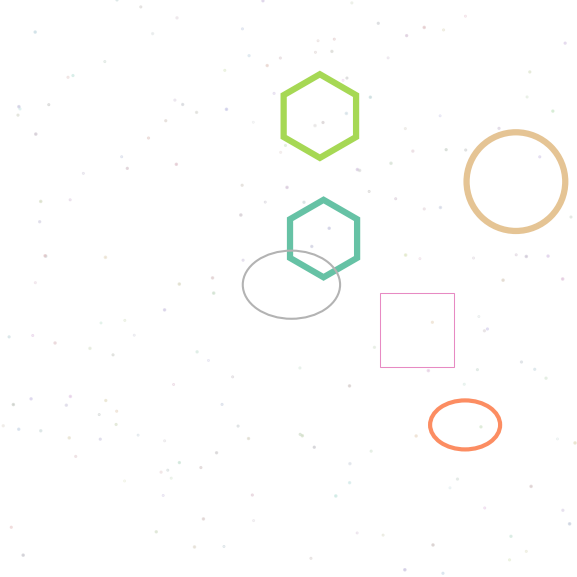[{"shape": "hexagon", "thickness": 3, "radius": 0.34, "center": [0.56, 0.586]}, {"shape": "oval", "thickness": 2, "radius": 0.3, "center": [0.805, 0.263]}, {"shape": "square", "thickness": 0.5, "radius": 0.32, "center": [0.722, 0.428]}, {"shape": "hexagon", "thickness": 3, "radius": 0.36, "center": [0.554, 0.798]}, {"shape": "circle", "thickness": 3, "radius": 0.43, "center": [0.893, 0.685]}, {"shape": "oval", "thickness": 1, "radius": 0.42, "center": [0.505, 0.506]}]